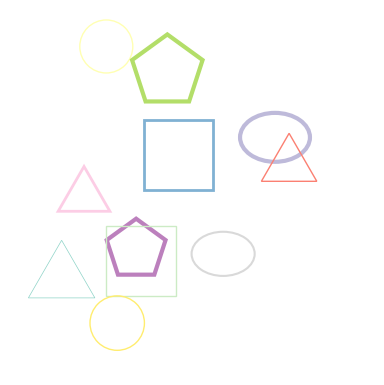[{"shape": "triangle", "thickness": 0.5, "radius": 0.5, "center": [0.16, 0.276]}, {"shape": "circle", "thickness": 1, "radius": 0.34, "center": [0.276, 0.879]}, {"shape": "oval", "thickness": 3, "radius": 0.45, "center": [0.714, 0.643]}, {"shape": "triangle", "thickness": 1, "radius": 0.42, "center": [0.751, 0.571]}, {"shape": "square", "thickness": 2, "radius": 0.45, "center": [0.463, 0.598]}, {"shape": "pentagon", "thickness": 3, "radius": 0.48, "center": [0.435, 0.814]}, {"shape": "triangle", "thickness": 2, "radius": 0.39, "center": [0.218, 0.49]}, {"shape": "oval", "thickness": 1.5, "radius": 0.41, "center": [0.58, 0.341]}, {"shape": "pentagon", "thickness": 3, "radius": 0.4, "center": [0.354, 0.352]}, {"shape": "square", "thickness": 1, "radius": 0.45, "center": [0.366, 0.323]}, {"shape": "circle", "thickness": 1, "radius": 0.35, "center": [0.304, 0.161]}]